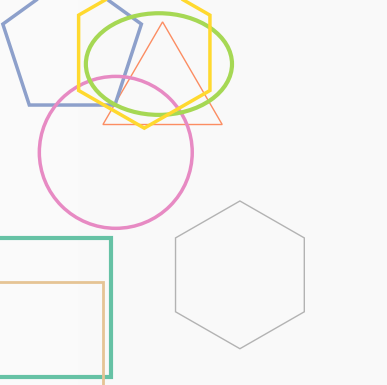[{"shape": "square", "thickness": 3, "radius": 0.91, "center": [0.105, 0.201]}, {"shape": "triangle", "thickness": 1, "radius": 0.89, "center": [0.42, 0.765]}, {"shape": "pentagon", "thickness": 2.5, "radius": 0.94, "center": [0.186, 0.879]}, {"shape": "circle", "thickness": 2.5, "radius": 0.99, "center": [0.299, 0.604]}, {"shape": "oval", "thickness": 3, "radius": 0.94, "center": [0.41, 0.834]}, {"shape": "hexagon", "thickness": 2.5, "radius": 0.98, "center": [0.372, 0.863]}, {"shape": "square", "thickness": 2, "radius": 0.74, "center": [0.118, 0.121]}, {"shape": "hexagon", "thickness": 1, "radius": 0.96, "center": [0.619, 0.286]}]